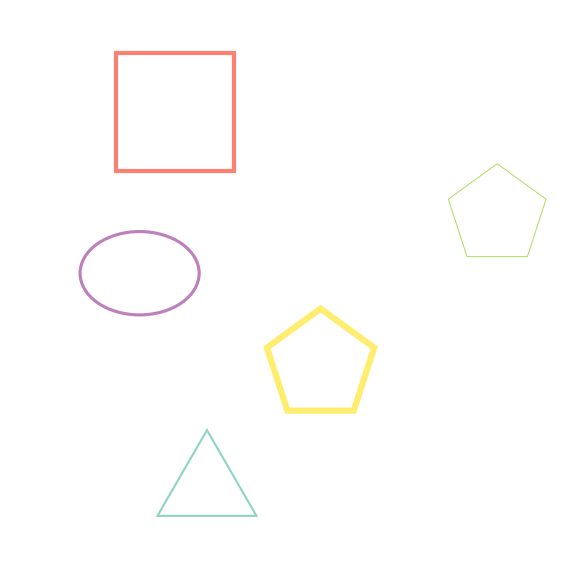[{"shape": "triangle", "thickness": 1, "radius": 0.49, "center": [0.358, 0.155]}, {"shape": "square", "thickness": 2, "radius": 0.51, "center": [0.303, 0.805]}, {"shape": "pentagon", "thickness": 0.5, "radius": 0.44, "center": [0.861, 0.627]}, {"shape": "oval", "thickness": 1.5, "radius": 0.52, "center": [0.242, 0.526]}, {"shape": "pentagon", "thickness": 3, "radius": 0.49, "center": [0.555, 0.367]}]